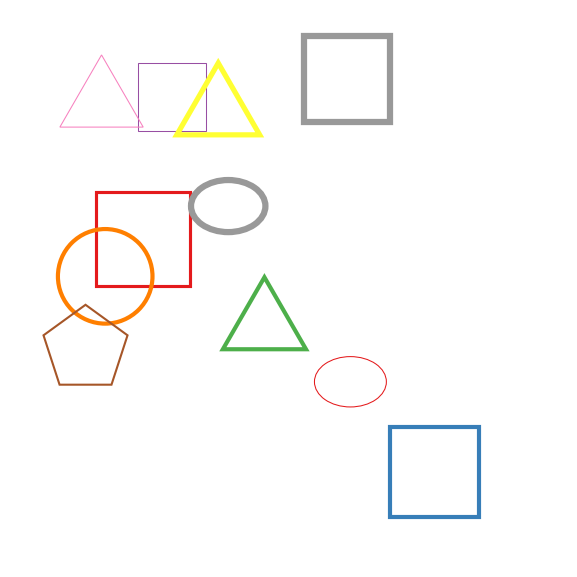[{"shape": "square", "thickness": 1.5, "radius": 0.41, "center": [0.248, 0.586]}, {"shape": "oval", "thickness": 0.5, "radius": 0.31, "center": [0.607, 0.338]}, {"shape": "square", "thickness": 2, "radius": 0.39, "center": [0.753, 0.182]}, {"shape": "triangle", "thickness": 2, "radius": 0.42, "center": [0.458, 0.436]}, {"shape": "square", "thickness": 0.5, "radius": 0.29, "center": [0.298, 0.831]}, {"shape": "circle", "thickness": 2, "radius": 0.41, "center": [0.182, 0.521]}, {"shape": "triangle", "thickness": 2.5, "radius": 0.41, "center": [0.378, 0.807]}, {"shape": "pentagon", "thickness": 1, "radius": 0.38, "center": [0.148, 0.395]}, {"shape": "triangle", "thickness": 0.5, "radius": 0.42, "center": [0.176, 0.821]}, {"shape": "oval", "thickness": 3, "radius": 0.32, "center": [0.395, 0.642]}, {"shape": "square", "thickness": 3, "radius": 0.37, "center": [0.601, 0.862]}]